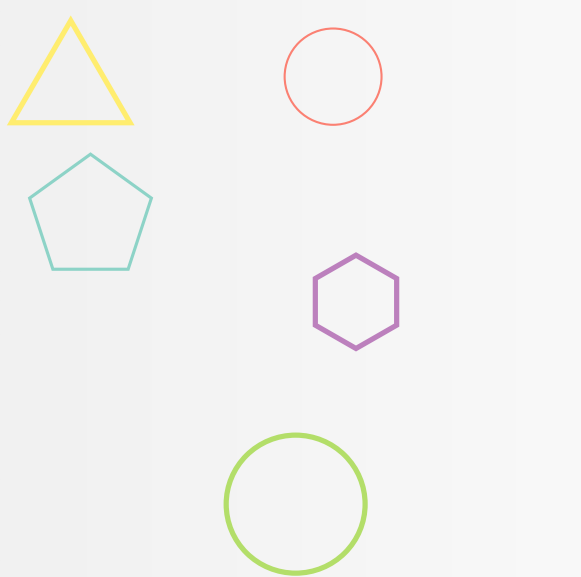[{"shape": "pentagon", "thickness": 1.5, "radius": 0.55, "center": [0.156, 0.622]}, {"shape": "circle", "thickness": 1, "radius": 0.42, "center": [0.573, 0.866]}, {"shape": "circle", "thickness": 2.5, "radius": 0.6, "center": [0.509, 0.126]}, {"shape": "hexagon", "thickness": 2.5, "radius": 0.4, "center": [0.612, 0.476]}, {"shape": "triangle", "thickness": 2.5, "radius": 0.59, "center": [0.122, 0.846]}]